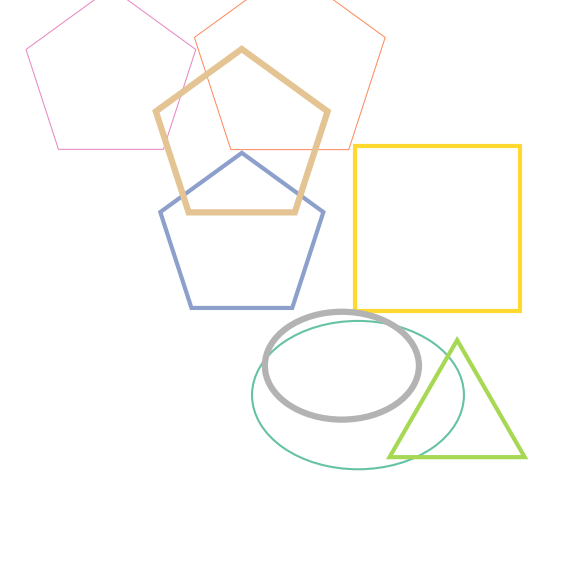[{"shape": "oval", "thickness": 1, "radius": 0.92, "center": [0.62, 0.315]}, {"shape": "pentagon", "thickness": 0.5, "radius": 0.87, "center": [0.502, 0.881]}, {"shape": "pentagon", "thickness": 2, "radius": 0.74, "center": [0.419, 0.586]}, {"shape": "pentagon", "thickness": 0.5, "radius": 0.77, "center": [0.192, 0.866]}, {"shape": "triangle", "thickness": 2, "radius": 0.68, "center": [0.792, 0.275]}, {"shape": "square", "thickness": 2, "radius": 0.71, "center": [0.758, 0.604]}, {"shape": "pentagon", "thickness": 3, "radius": 0.78, "center": [0.419, 0.758]}, {"shape": "oval", "thickness": 3, "radius": 0.67, "center": [0.592, 0.366]}]